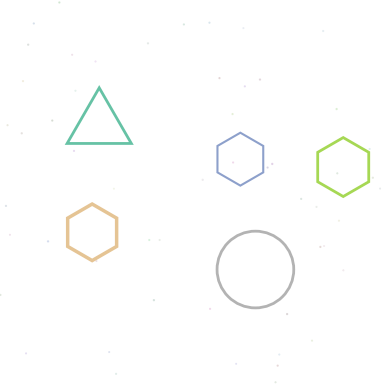[{"shape": "triangle", "thickness": 2, "radius": 0.48, "center": [0.258, 0.676]}, {"shape": "hexagon", "thickness": 1.5, "radius": 0.34, "center": [0.624, 0.587]}, {"shape": "hexagon", "thickness": 2, "radius": 0.38, "center": [0.891, 0.566]}, {"shape": "hexagon", "thickness": 2.5, "radius": 0.37, "center": [0.239, 0.397]}, {"shape": "circle", "thickness": 2, "radius": 0.5, "center": [0.663, 0.3]}]